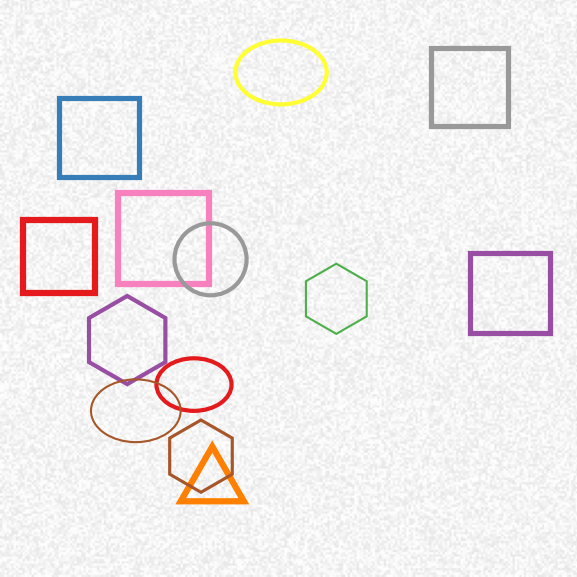[{"shape": "oval", "thickness": 2, "radius": 0.33, "center": [0.336, 0.333]}, {"shape": "square", "thickness": 3, "radius": 0.31, "center": [0.103, 0.555]}, {"shape": "square", "thickness": 2.5, "radius": 0.34, "center": [0.171, 0.761]}, {"shape": "hexagon", "thickness": 1, "radius": 0.3, "center": [0.582, 0.482]}, {"shape": "square", "thickness": 2.5, "radius": 0.35, "center": [0.883, 0.491]}, {"shape": "hexagon", "thickness": 2, "radius": 0.38, "center": [0.22, 0.41]}, {"shape": "triangle", "thickness": 3, "radius": 0.32, "center": [0.368, 0.163]}, {"shape": "oval", "thickness": 2, "radius": 0.4, "center": [0.487, 0.874]}, {"shape": "oval", "thickness": 1, "radius": 0.39, "center": [0.235, 0.288]}, {"shape": "hexagon", "thickness": 1.5, "radius": 0.31, "center": [0.348, 0.209]}, {"shape": "square", "thickness": 3, "radius": 0.39, "center": [0.283, 0.586]}, {"shape": "circle", "thickness": 2, "radius": 0.31, "center": [0.365, 0.55]}, {"shape": "square", "thickness": 2.5, "radius": 0.34, "center": [0.813, 0.849]}]